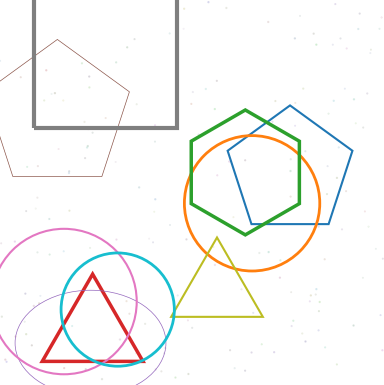[{"shape": "pentagon", "thickness": 1.5, "radius": 0.85, "center": [0.753, 0.556]}, {"shape": "circle", "thickness": 2, "radius": 0.88, "center": [0.655, 0.472]}, {"shape": "hexagon", "thickness": 2.5, "radius": 0.81, "center": [0.637, 0.552]}, {"shape": "triangle", "thickness": 2.5, "radius": 0.76, "center": [0.241, 0.137]}, {"shape": "oval", "thickness": 0.5, "radius": 0.98, "center": [0.235, 0.109]}, {"shape": "pentagon", "thickness": 0.5, "radius": 0.98, "center": [0.149, 0.701]}, {"shape": "circle", "thickness": 1.5, "radius": 0.94, "center": [0.166, 0.217]}, {"shape": "square", "thickness": 3, "radius": 0.93, "center": [0.273, 0.853]}, {"shape": "triangle", "thickness": 1.5, "radius": 0.69, "center": [0.564, 0.246]}, {"shape": "circle", "thickness": 2, "radius": 0.74, "center": [0.306, 0.196]}]